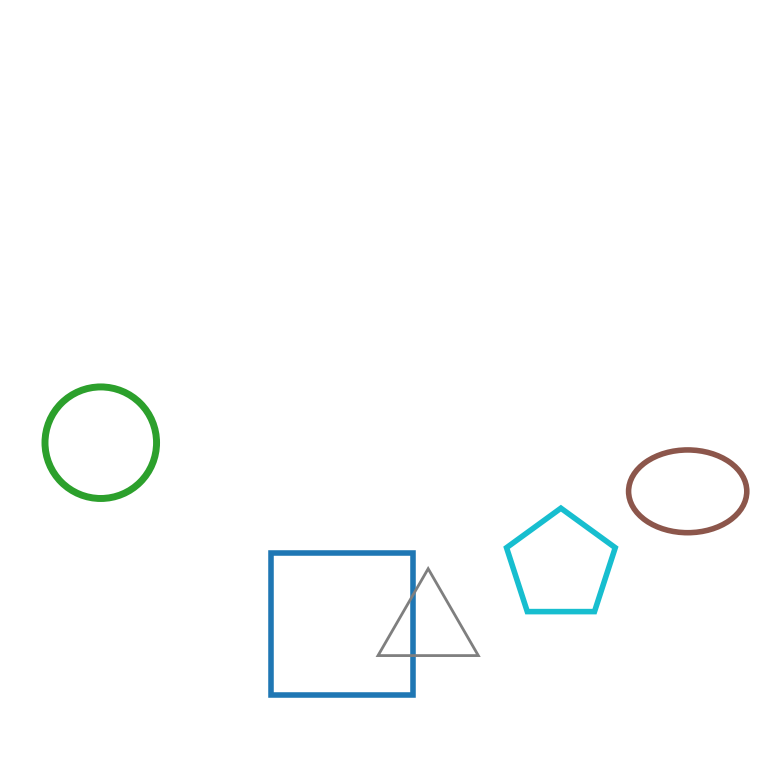[{"shape": "square", "thickness": 2, "radius": 0.46, "center": [0.444, 0.19]}, {"shape": "circle", "thickness": 2.5, "radius": 0.36, "center": [0.131, 0.425]}, {"shape": "oval", "thickness": 2, "radius": 0.38, "center": [0.893, 0.362]}, {"shape": "triangle", "thickness": 1, "radius": 0.38, "center": [0.556, 0.186]}, {"shape": "pentagon", "thickness": 2, "radius": 0.37, "center": [0.728, 0.266]}]